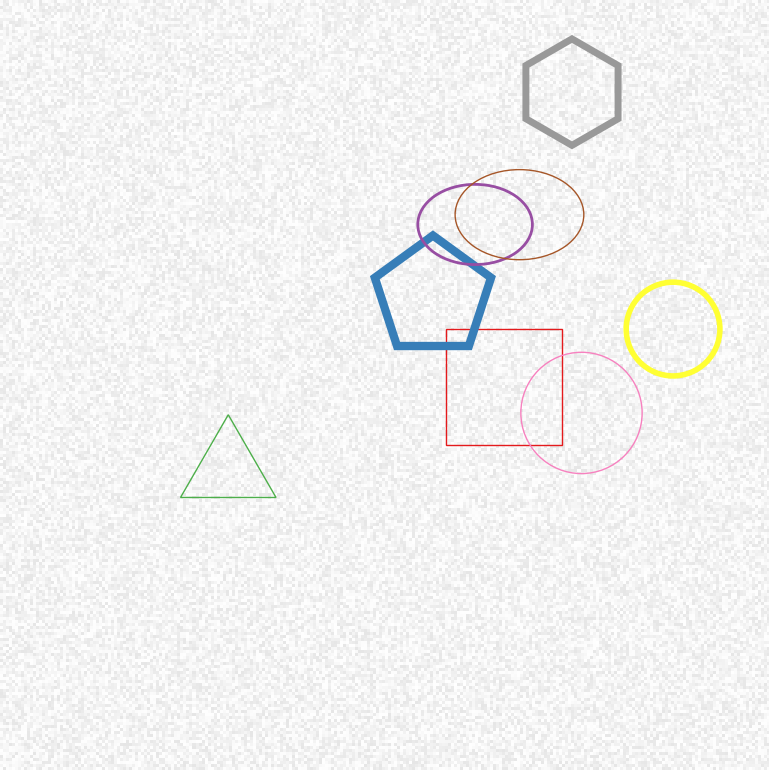[{"shape": "square", "thickness": 0.5, "radius": 0.38, "center": [0.655, 0.497]}, {"shape": "pentagon", "thickness": 3, "radius": 0.4, "center": [0.562, 0.615]}, {"shape": "triangle", "thickness": 0.5, "radius": 0.36, "center": [0.296, 0.39]}, {"shape": "oval", "thickness": 1, "radius": 0.37, "center": [0.617, 0.708]}, {"shape": "circle", "thickness": 2, "radius": 0.3, "center": [0.874, 0.573]}, {"shape": "oval", "thickness": 0.5, "radius": 0.42, "center": [0.675, 0.721]}, {"shape": "circle", "thickness": 0.5, "radius": 0.39, "center": [0.755, 0.464]}, {"shape": "hexagon", "thickness": 2.5, "radius": 0.35, "center": [0.743, 0.88]}]